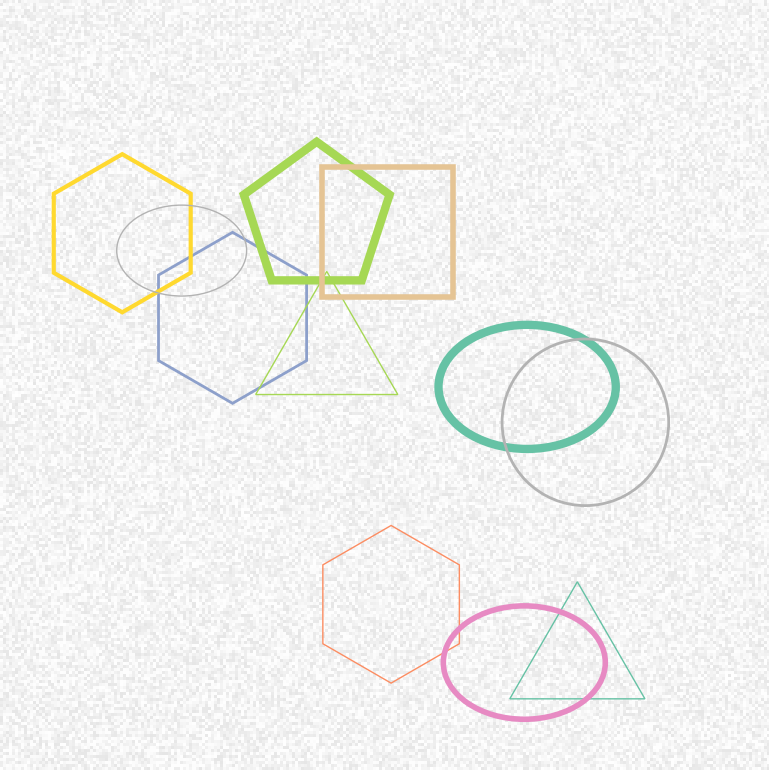[{"shape": "triangle", "thickness": 0.5, "radius": 0.51, "center": [0.75, 0.143]}, {"shape": "oval", "thickness": 3, "radius": 0.58, "center": [0.685, 0.498]}, {"shape": "hexagon", "thickness": 0.5, "radius": 0.51, "center": [0.508, 0.215]}, {"shape": "hexagon", "thickness": 1, "radius": 0.56, "center": [0.302, 0.587]}, {"shape": "oval", "thickness": 2, "radius": 0.53, "center": [0.681, 0.14]}, {"shape": "pentagon", "thickness": 3, "radius": 0.5, "center": [0.411, 0.716]}, {"shape": "triangle", "thickness": 0.5, "radius": 0.53, "center": [0.424, 0.541]}, {"shape": "hexagon", "thickness": 1.5, "radius": 0.51, "center": [0.159, 0.697]}, {"shape": "square", "thickness": 2, "radius": 0.42, "center": [0.503, 0.699]}, {"shape": "circle", "thickness": 1, "radius": 0.54, "center": [0.76, 0.452]}, {"shape": "oval", "thickness": 0.5, "radius": 0.42, "center": [0.236, 0.675]}]